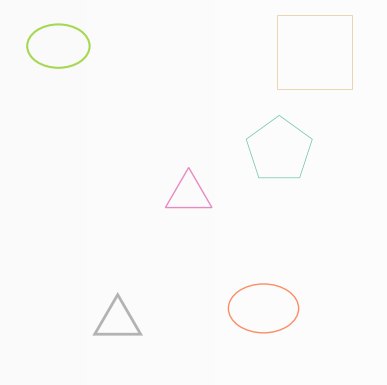[{"shape": "pentagon", "thickness": 0.5, "radius": 0.45, "center": [0.721, 0.611]}, {"shape": "oval", "thickness": 1, "radius": 0.45, "center": [0.68, 0.199]}, {"shape": "triangle", "thickness": 1, "radius": 0.35, "center": [0.487, 0.496]}, {"shape": "oval", "thickness": 1.5, "radius": 0.4, "center": [0.151, 0.88]}, {"shape": "square", "thickness": 0.5, "radius": 0.48, "center": [0.811, 0.865]}, {"shape": "triangle", "thickness": 2, "radius": 0.34, "center": [0.304, 0.166]}]